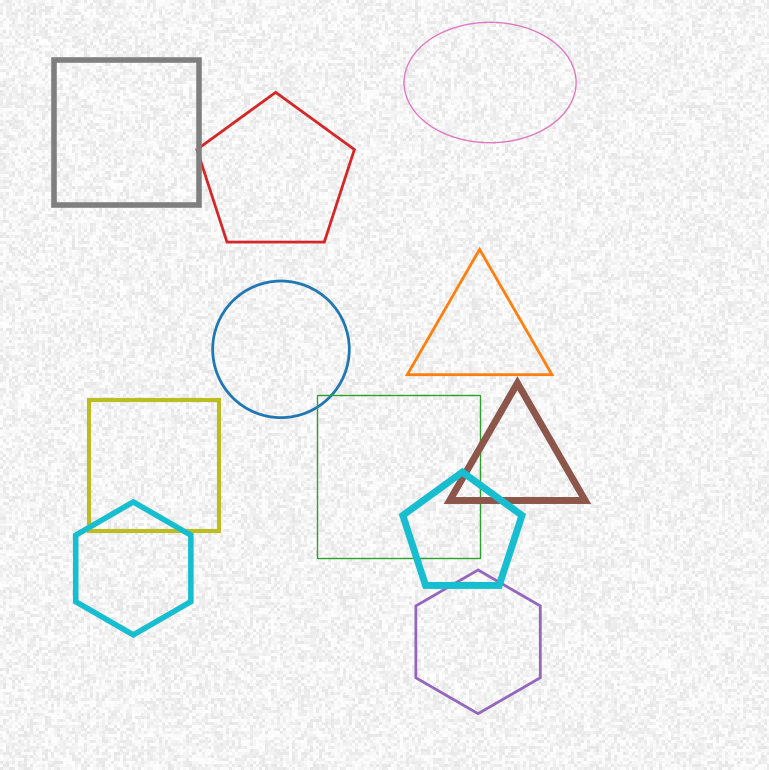[{"shape": "circle", "thickness": 1, "radius": 0.44, "center": [0.365, 0.546]}, {"shape": "triangle", "thickness": 1, "radius": 0.54, "center": [0.623, 0.568]}, {"shape": "square", "thickness": 0.5, "radius": 0.53, "center": [0.518, 0.381]}, {"shape": "pentagon", "thickness": 1, "radius": 0.54, "center": [0.358, 0.773]}, {"shape": "hexagon", "thickness": 1, "radius": 0.47, "center": [0.621, 0.166]}, {"shape": "triangle", "thickness": 2.5, "radius": 0.51, "center": [0.672, 0.401]}, {"shape": "oval", "thickness": 0.5, "radius": 0.56, "center": [0.636, 0.893]}, {"shape": "square", "thickness": 2, "radius": 0.47, "center": [0.164, 0.828]}, {"shape": "square", "thickness": 1.5, "radius": 0.42, "center": [0.2, 0.396]}, {"shape": "hexagon", "thickness": 2, "radius": 0.43, "center": [0.173, 0.262]}, {"shape": "pentagon", "thickness": 2.5, "radius": 0.41, "center": [0.601, 0.306]}]